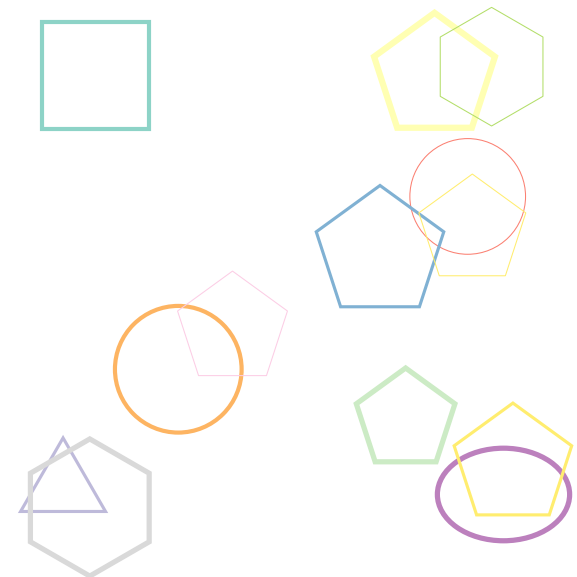[{"shape": "square", "thickness": 2, "radius": 0.46, "center": [0.165, 0.868]}, {"shape": "pentagon", "thickness": 3, "radius": 0.55, "center": [0.752, 0.867]}, {"shape": "triangle", "thickness": 1.5, "radius": 0.42, "center": [0.109, 0.156]}, {"shape": "circle", "thickness": 0.5, "radius": 0.5, "center": [0.81, 0.659]}, {"shape": "pentagon", "thickness": 1.5, "radius": 0.58, "center": [0.658, 0.562]}, {"shape": "circle", "thickness": 2, "radius": 0.55, "center": [0.309, 0.36]}, {"shape": "hexagon", "thickness": 0.5, "radius": 0.51, "center": [0.851, 0.884]}, {"shape": "pentagon", "thickness": 0.5, "radius": 0.5, "center": [0.403, 0.43]}, {"shape": "hexagon", "thickness": 2.5, "radius": 0.59, "center": [0.155, 0.12]}, {"shape": "oval", "thickness": 2.5, "radius": 0.57, "center": [0.872, 0.143]}, {"shape": "pentagon", "thickness": 2.5, "radius": 0.45, "center": [0.702, 0.272]}, {"shape": "pentagon", "thickness": 0.5, "radius": 0.49, "center": [0.818, 0.6]}, {"shape": "pentagon", "thickness": 1.5, "radius": 0.54, "center": [0.888, 0.194]}]